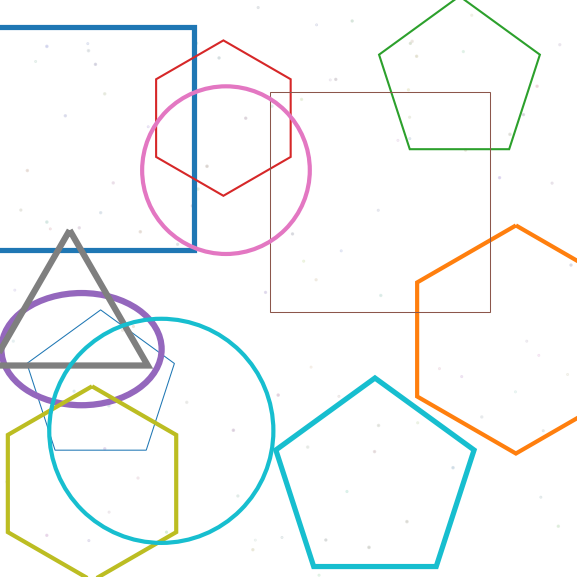[{"shape": "pentagon", "thickness": 0.5, "radius": 0.67, "center": [0.174, 0.328]}, {"shape": "square", "thickness": 2.5, "radius": 0.96, "center": [0.143, 0.76]}, {"shape": "hexagon", "thickness": 2, "radius": 0.99, "center": [0.893, 0.411]}, {"shape": "pentagon", "thickness": 1, "radius": 0.73, "center": [0.796, 0.859]}, {"shape": "hexagon", "thickness": 1, "radius": 0.67, "center": [0.387, 0.795]}, {"shape": "oval", "thickness": 3, "radius": 0.69, "center": [0.141, 0.395]}, {"shape": "square", "thickness": 0.5, "radius": 0.95, "center": [0.658, 0.649]}, {"shape": "circle", "thickness": 2, "radius": 0.73, "center": [0.391, 0.704]}, {"shape": "triangle", "thickness": 3, "radius": 0.78, "center": [0.121, 0.444]}, {"shape": "hexagon", "thickness": 2, "radius": 0.84, "center": [0.159, 0.162]}, {"shape": "circle", "thickness": 2, "radius": 0.97, "center": [0.279, 0.253]}, {"shape": "pentagon", "thickness": 2.5, "radius": 0.9, "center": [0.649, 0.164]}]